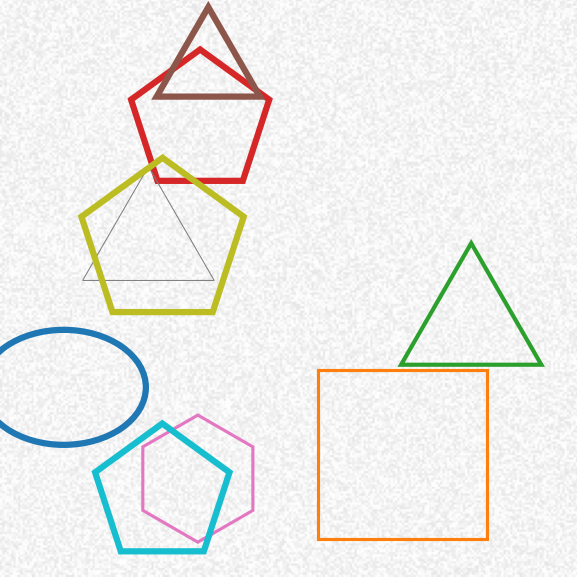[{"shape": "oval", "thickness": 3, "radius": 0.71, "center": [0.11, 0.328]}, {"shape": "square", "thickness": 1.5, "radius": 0.73, "center": [0.698, 0.213]}, {"shape": "triangle", "thickness": 2, "radius": 0.7, "center": [0.816, 0.438]}, {"shape": "pentagon", "thickness": 3, "radius": 0.63, "center": [0.347, 0.788]}, {"shape": "triangle", "thickness": 3, "radius": 0.52, "center": [0.361, 0.883]}, {"shape": "hexagon", "thickness": 1.5, "radius": 0.55, "center": [0.343, 0.17]}, {"shape": "triangle", "thickness": 0.5, "radius": 0.66, "center": [0.257, 0.579]}, {"shape": "pentagon", "thickness": 3, "radius": 0.74, "center": [0.282, 0.578]}, {"shape": "pentagon", "thickness": 3, "radius": 0.61, "center": [0.281, 0.143]}]